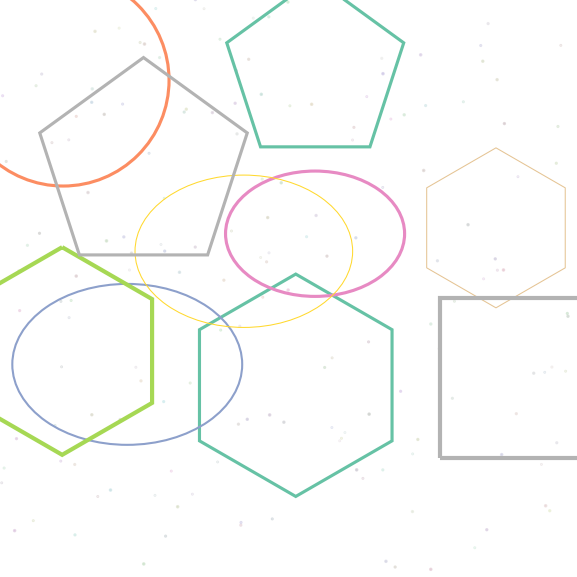[{"shape": "hexagon", "thickness": 1.5, "radius": 0.96, "center": [0.512, 0.332]}, {"shape": "pentagon", "thickness": 1.5, "radius": 0.81, "center": [0.546, 0.875]}, {"shape": "circle", "thickness": 1.5, "radius": 0.92, "center": [0.109, 0.86]}, {"shape": "oval", "thickness": 1, "radius": 1.0, "center": [0.22, 0.368]}, {"shape": "oval", "thickness": 1.5, "radius": 0.78, "center": [0.546, 0.594]}, {"shape": "hexagon", "thickness": 2, "radius": 0.9, "center": [0.108, 0.391]}, {"shape": "oval", "thickness": 0.5, "radius": 0.94, "center": [0.422, 0.564]}, {"shape": "hexagon", "thickness": 0.5, "radius": 0.69, "center": [0.859, 0.605]}, {"shape": "square", "thickness": 2, "radius": 0.69, "center": [0.9, 0.345]}, {"shape": "pentagon", "thickness": 1.5, "radius": 0.94, "center": [0.248, 0.711]}]